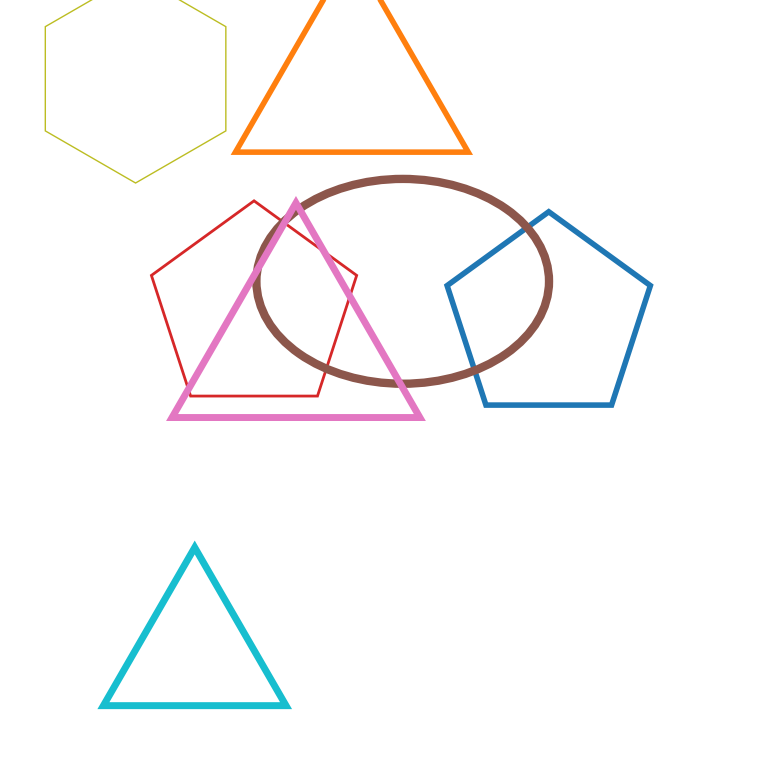[{"shape": "pentagon", "thickness": 2, "radius": 0.69, "center": [0.713, 0.586]}, {"shape": "triangle", "thickness": 2, "radius": 0.87, "center": [0.457, 0.89]}, {"shape": "pentagon", "thickness": 1, "radius": 0.7, "center": [0.33, 0.599]}, {"shape": "oval", "thickness": 3, "radius": 0.95, "center": [0.523, 0.635]}, {"shape": "triangle", "thickness": 2.5, "radius": 0.93, "center": [0.384, 0.551]}, {"shape": "hexagon", "thickness": 0.5, "radius": 0.68, "center": [0.176, 0.898]}, {"shape": "triangle", "thickness": 2.5, "radius": 0.68, "center": [0.253, 0.152]}]